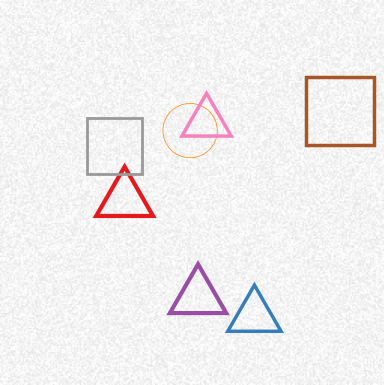[{"shape": "triangle", "thickness": 3, "radius": 0.43, "center": [0.324, 0.482]}, {"shape": "triangle", "thickness": 2.5, "radius": 0.4, "center": [0.661, 0.179]}, {"shape": "triangle", "thickness": 3, "radius": 0.42, "center": [0.514, 0.229]}, {"shape": "circle", "thickness": 0.5, "radius": 0.35, "center": [0.494, 0.661]}, {"shape": "square", "thickness": 2.5, "radius": 0.44, "center": [0.883, 0.712]}, {"shape": "triangle", "thickness": 2.5, "radius": 0.37, "center": [0.537, 0.684]}, {"shape": "square", "thickness": 2, "radius": 0.36, "center": [0.298, 0.621]}]